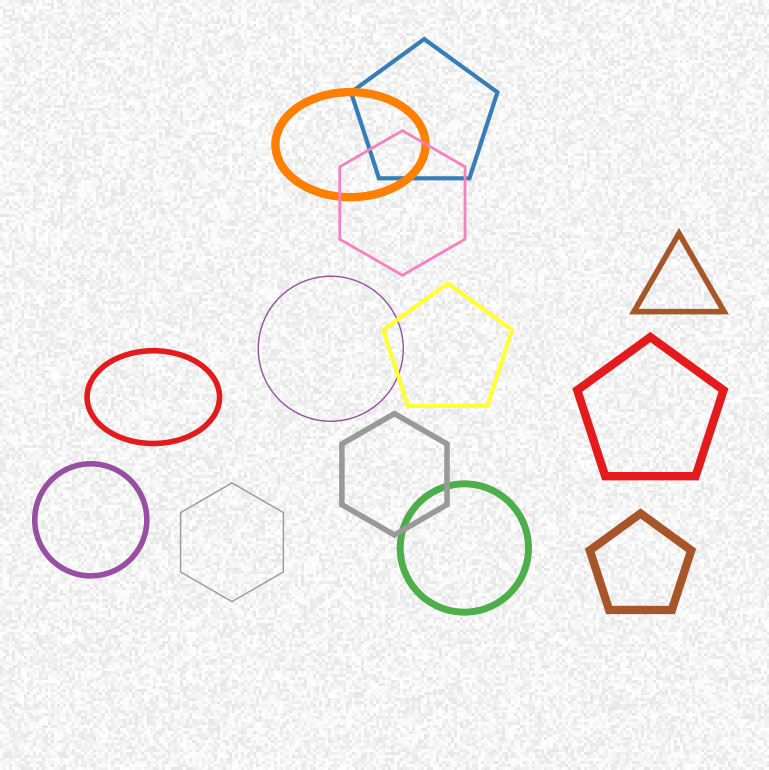[{"shape": "oval", "thickness": 2, "radius": 0.43, "center": [0.199, 0.484]}, {"shape": "pentagon", "thickness": 3, "radius": 0.5, "center": [0.845, 0.462]}, {"shape": "pentagon", "thickness": 1.5, "radius": 0.5, "center": [0.551, 0.849]}, {"shape": "circle", "thickness": 2.5, "radius": 0.42, "center": [0.603, 0.288]}, {"shape": "circle", "thickness": 2, "radius": 0.36, "center": [0.118, 0.325]}, {"shape": "circle", "thickness": 0.5, "radius": 0.47, "center": [0.43, 0.547]}, {"shape": "oval", "thickness": 3, "radius": 0.49, "center": [0.455, 0.812]}, {"shape": "pentagon", "thickness": 1.5, "radius": 0.44, "center": [0.581, 0.544]}, {"shape": "pentagon", "thickness": 3, "radius": 0.35, "center": [0.832, 0.264]}, {"shape": "triangle", "thickness": 2, "radius": 0.34, "center": [0.882, 0.629]}, {"shape": "hexagon", "thickness": 1, "radius": 0.47, "center": [0.523, 0.736]}, {"shape": "hexagon", "thickness": 0.5, "radius": 0.39, "center": [0.301, 0.296]}, {"shape": "hexagon", "thickness": 2, "radius": 0.39, "center": [0.512, 0.384]}]